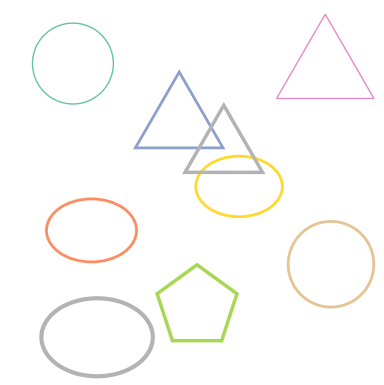[{"shape": "circle", "thickness": 1, "radius": 0.53, "center": [0.189, 0.835]}, {"shape": "oval", "thickness": 2, "radius": 0.58, "center": [0.238, 0.402]}, {"shape": "triangle", "thickness": 2, "radius": 0.66, "center": [0.465, 0.682]}, {"shape": "triangle", "thickness": 1, "radius": 0.73, "center": [0.845, 0.817]}, {"shape": "pentagon", "thickness": 2.5, "radius": 0.54, "center": [0.512, 0.203]}, {"shape": "oval", "thickness": 2, "radius": 0.56, "center": [0.621, 0.516]}, {"shape": "circle", "thickness": 2, "radius": 0.56, "center": [0.86, 0.314]}, {"shape": "oval", "thickness": 3, "radius": 0.72, "center": [0.252, 0.124]}, {"shape": "triangle", "thickness": 2.5, "radius": 0.58, "center": [0.581, 0.61]}]